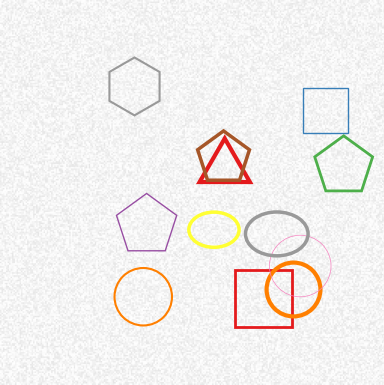[{"shape": "square", "thickness": 2, "radius": 0.37, "center": [0.684, 0.224]}, {"shape": "triangle", "thickness": 3, "radius": 0.38, "center": [0.584, 0.565]}, {"shape": "square", "thickness": 1, "radius": 0.29, "center": [0.846, 0.712]}, {"shape": "pentagon", "thickness": 2, "radius": 0.4, "center": [0.893, 0.568]}, {"shape": "pentagon", "thickness": 1, "radius": 0.41, "center": [0.381, 0.415]}, {"shape": "circle", "thickness": 3, "radius": 0.35, "center": [0.762, 0.248]}, {"shape": "circle", "thickness": 1.5, "radius": 0.37, "center": [0.372, 0.229]}, {"shape": "oval", "thickness": 2.5, "radius": 0.33, "center": [0.556, 0.403]}, {"shape": "pentagon", "thickness": 2.5, "radius": 0.35, "center": [0.581, 0.589]}, {"shape": "circle", "thickness": 0.5, "radius": 0.4, "center": [0.78, 0.309]}, {"shape": "oval", "thickness": 2.5, "radius": 0.41, "center": [0.719, 0.392]}, {"shape": "hexagon", "thickness": 1.5, "radius": 0.38, "center": [0.349, 0.776]}]